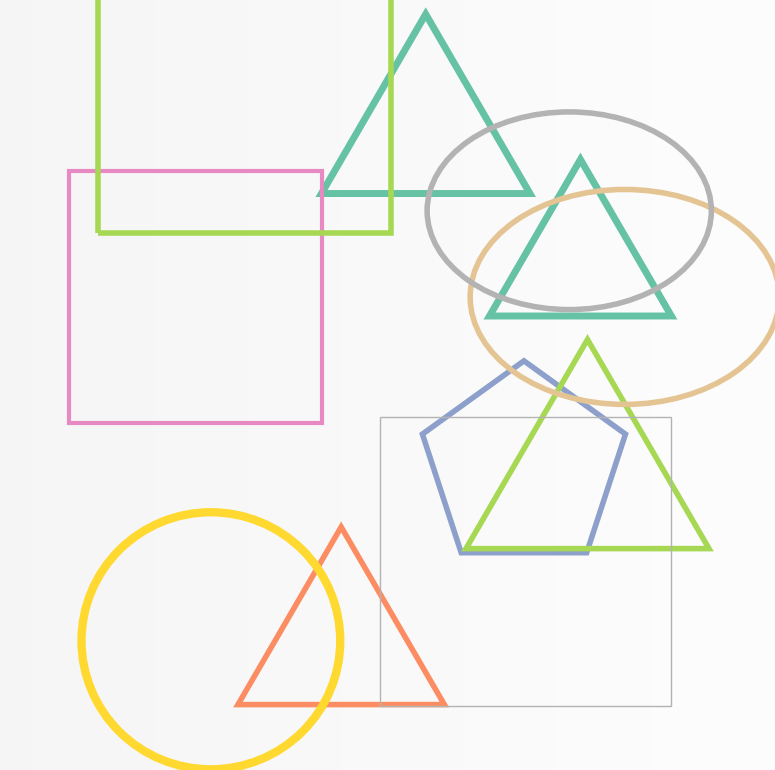[{"shape": "triangle", "thickness": 2.5, "radius": 0.68, "center": [0.749, 0.657]}, {"shape": "triangle", "thickness": 2.5, "radius": 0.78, "center": [0.549, 0.826]}, {"shape": "triangle", "thickness": 2, "radius": 0.77, "center": [0.44, 0.162]}, {"shape": "pentagon", "thickness": 2, "radius": 0.69, "center": [0.676, 0.394]}, {"shape": "square", "thickness": 1.5, "radius": 0.82, "center": [0.253, 0.614]}, {"shape": "triangle", "thickness": 2, "radius": 0.91, "center": [0.758, 0.378]}, {"shape": "square", "thickness": 2, "radius": 0.94, "center": [0.316, 0.887]}, {"shape": "circle", "thickness": 3, "radius": 0.83, "center": [0.272, 0.168]}, {"shape": "oval", "thickness": 2, "radius": 1.0, "center": [0.806, 0.614]}, {"shape": "square", "thickness": 0.5, "radius": 0.94, "center": [0.678, 0.27]}, {"shape": "oval", "thickness": 2, "radius": 0.92, "center": [0.734, 0.726]}]